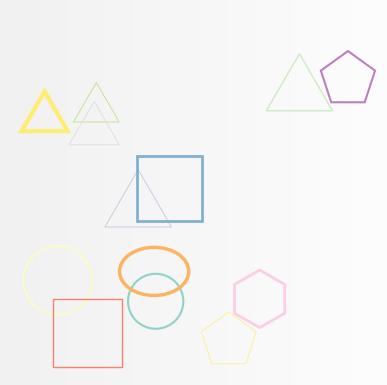[{"shape": "circle", "thickness": 1.5, "radius": 0.36, "center": [0.402, 0.217]}, {"shape": "circle", "thickness": 1, "radius": 0.44, "center": [0.149, 0.272]}, {"shape": "triangle", "thickness": 0.5, "radius": 0.5, "center": [0.357, 0.46]}, {"shape": "square", "thickness": 1, "radius": 0.44, "center": [0.226, 0.135]}, {"shape": "square", "thickness": 2, "radius": 0.42, "center": [0.438, 0.511]}, {"shape": "oval", "thickness": 2.5, "radius": 0.45, "center": [0.398, 0.295]}, {"shape": "triangle", "thickness": 0.5, "radius": 0.34, "center": [0.249, 0.717]}, {"shape": "hexagon", "thickness": 2, "radius": 0.37, "center": [0.67, 0.224]}, {"shape": "triangle", "thickness": 0.5, "radius": 0.38, "center": [0.243, 0.661]}, {"shape": "pentagon", "thickness": 1.5, "radius": 0.37, "center": [0.898, 0.794]}, {"shape": "triangle", "thickness": 1, "radius": 0.49, "center": [0.773, 0.762]}, {"shape": "triangle", "thickness": 3, "radius": 0.34, "center": [0.115, 0.694]}, {"shape": "pentagon", "thickness": 0.5, "radius": 0.37, "center": [0.59, 0.115]}]